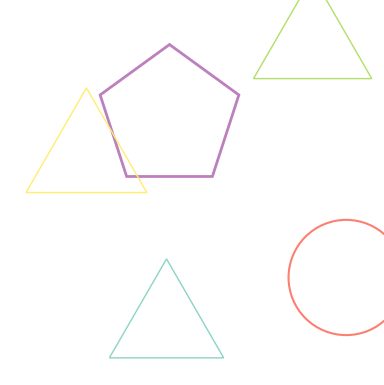[{"shape": "triangle", "thickness": 1, "radius": 0.86, "center": [0.433, 0.156]}, {"shape": "circle", "thickness": 1.5, "radius": 0.75, "center": [0.899, 0.279]}, {"shape": "triangle", "thickness": 1, "radius": 0.89, "center": [0.812, 0.884]}, {"shape": "pentagon", "thickness": 2, "radius": 0.95, "center": [0.44, 0.695]}, {"shape": "triangle", "thickness": 1, "radius": 0.91, "center": [0.225, 0.59]}]